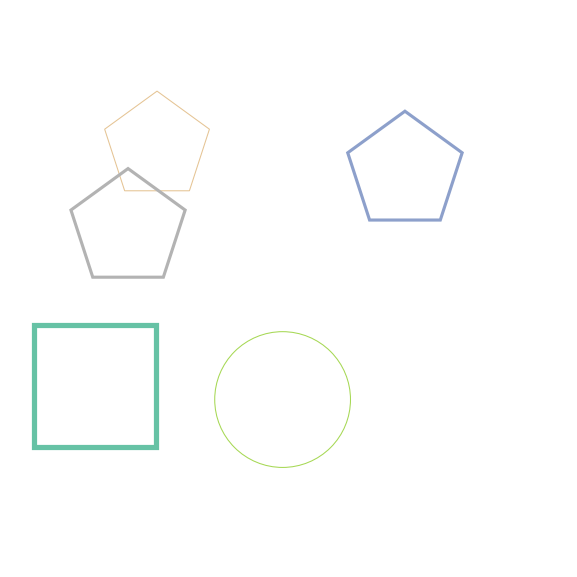[{"shape": "square", "thickness": 2.5, "radius": 0.53, "center": [0.165, 0.331]}, {"shape": "pentagon", "thickness": 1.5, "radius": 0.52, "center": [0.701, 0.702]}, {"shape": "circle", "thickness": 0.5, "radius": 0.59, "center": [0.489, 0.307]}, {"shape": "pentagon", "thickness": 0.5, "radius": 0.48, "center": [0.272, 0.746]}, {"shape": "pentagon", "thickness": 1.5, "radius": 0.52, "center": [0.222, 0.603]}]